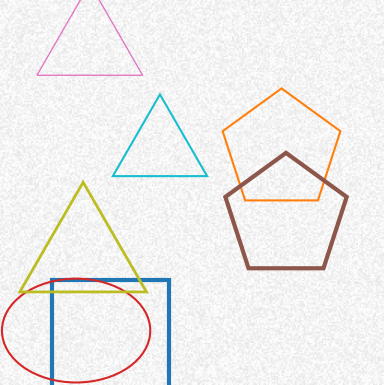[{"shape": "square", "thickness": 3, "radius": 0.76, "center": [0.286, 0.121]}, {"shape": "pentagon", "thickness": 1.5, "radius": 0.8, "center": [0.731, 0.61]}, {"shape": "oval", "thickness": 1.5, "radius": 0.96, "center": [0.198, 0.141]}, {"shape": "pentagon", "thickness": 3, "radius": 0.83, "center": [0.743, 0.437]}, {"shape": "triangle", "thickness": 1, "radius": 0.79, "center": [0.233, 0.884]}, {"shape": "triangle", "thickness": 2, "radius": 0.95, "center": [0.216, 0.337]}, {"shape": "triangle", "thickness": 1.5, "radius": 0.71, "center": [0.416, 0.613]}]